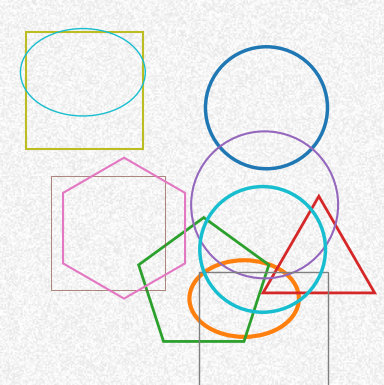[{"shape": "circle", "thickness": 2.5, "radius": 0.79, "center": [0.692, 0.72]}, {"shape": "oval", "thickness": 3, "radius": 0.71, "center": [0.634, 0.225]}, {"shape": "pentagon", "thickness": 2, "radius": 0.89, "center": [0.529, 0.257]}, {"shape": "triangle", "thickness": 2, "radius": 0.84, "center": [0.828, 0.323]}, {"shape": "circle", "thickness": 1.5, "radius": 0.95, "center": [0.687, 0.468]}, {"shape": "square", "thickness": 0.5, "radius": 0.74, "center": [0.281, 0.396]}, {"shape": "hexagon", "thickness": 1.5, "radius": 0.91, "center": [0.322, 0.407]}, {"shape": "square", "thickness": 1, "radius": 0.84, "center": [0.685, 0.125]}, {"shape": "square", "thickness": 1.5, "radius": 0.76, "center": [0.22, 0.766]}, {"shape": "oval", "thickness": 1, "radius": 0.81, "center": [0.215, 0.812]}, {"shape": "circle", "thickness": 2.5, "radius": 0.82, "center": [0.682, 0.352]}]